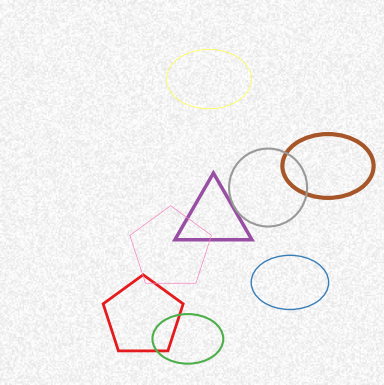[{"shape": "pentagon", "thickness": 2, "radius": 0.55, "center": [0.372, 0.177]}, {"shape": "oval", "thickness": 1, "radius": 0.5, "center": [0.753, 0.266]}, {"shape": "oval", "thickness": 1.5, "radius": 0.46, "center": [0.488, 0.12]}, {"shape": "triangle", "thickness": 2.5, "radius": 0.58, "center": [0.554, 0.435]}, {"shape": "oval", "thickness": 0.5, "radius": 0.55, "center": [0.543, 0.795]}, {"shape": "oval", "thickness": 3, "radius": 0.59, "center": [0.852, 0.569]}, {"shape": "pentagon", "thickness": 0.5, "radius": 0.56, "center": [0.443, 0.354]}, {"shape": "circle", "thickness": 1.5, "radius": 0.51, "center": [0.696, 0.513]}]